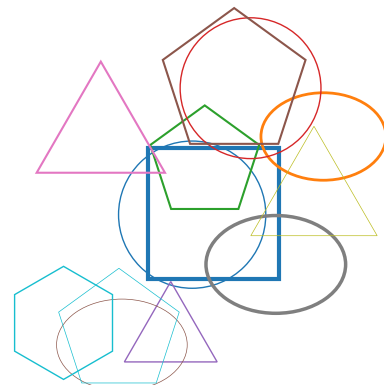[{"shape": "circle", "thickness": 1, "radius": 0.96, "center": [0.499, 0.442]}, {"shape": "square", "thickness": 3, "radius": 0.85, "center": [0.555, 0.445]}, {"shape": "oval", "thickness": 2, "radius": 0.81, "center": [0.84, 0.645]}, {"shape": "pentagon", "thickness": 1.5, "radius": 0.74, "center": [0.532, 0.578]}, {"shape": "circle", "thickness": 1, "radius": 0.91, "center": [0.651, 0.771]}, {"shape": "triangle", "thickness": 1, "radius": 0.7, "center": [0.444, 0.13]}, {"shape": "pentagon", "thickness": 1.5, "radius": 0.97, "center": [0.608, 0.784]}, {"shape": "oval", "thickness": 0.5, "radius": 0.85, "center": [0.317, 0.104]}, {"shape": "triangle", "thickness": 1.5, "radius": 0.96, "center": [0.262, 0.648]}, {"shape": "oval", "thickness": 2.5, "radius": 0.91, "center": [0.716, 0.313]}, {"shape": "triangle", "thickness": 0.5, "radius": 0.95, "center": [0.816, 0.483]}, {"shape": "hexagon", "thickness": 1, "radius": 0.73, "center": [0.165, 0.161]}, {"shape": "pentagon", "thickness": 0.5, "radius": 0.82, "center": [0.309, 0.138]}]